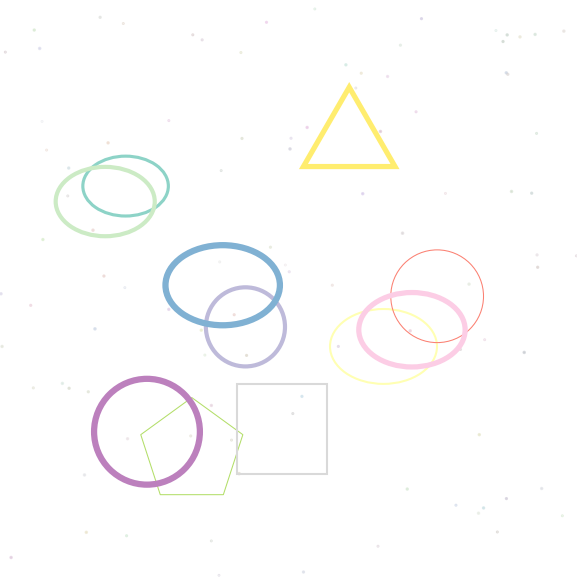[{"shape": "oval", "thickness": 1.5, "radius": 0.37, "center": [0.217, 0.677]}, {"shape": "oval", "thickness": 1, "radius": 0.46, "center": [0.664, 0.399]}, {"shape": "circle", "thickness": 2, "radius": 0.34, "center": [0.425, 0.433]}, {"shape": "circle", "thickness": 0.5, "radius": 0.4, "center": [0.757, 0.486]}, {"shape": "oval", "thickness": 3, "radius": 0.5, "center": [0.386, 0.505]}, {"shape": "pentagon", "thickness": 0.5, "radius": 0.46, "center": [0.332, 0.218]}, {"shape": "oval", "thickness": 2.5, "radius": 0.46, "center": [0.713, 0.428]}, {"shape": "square", "thickness": 1, "radius": 0.39, "center": [0.489, 0.257]}, {"shape": "circle", "thickness": 3, "radius": 0.46, "center": [0.255, 0.252]}, {"shape": "oval", "thickness": 2, "radius": 0.43, "center": [0.182, 0.65]}, {"shape": "triangle", "thickness": 2.5, "radius": 0.46, "center": [0.605, 0.757]}]